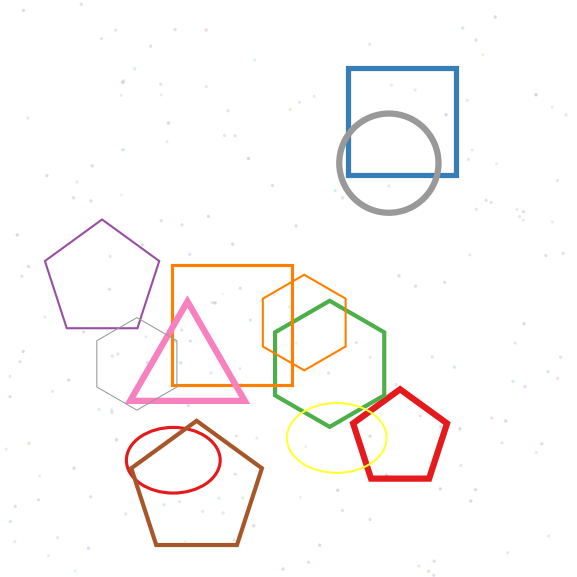[{"shape": "oval", "thickness": 1.5, "radius": 0.41, "center": [0.3, 0.202]}, {"shape": "pentagon", "thickness": 3, "radius": 0.43, "center": [0.693, 0.24]}, {"shape": "square", "thickness": 2.5, "radius": 0.47, "center": [0.696, 0.789]}, {"shape": "hexagon", "thickness": 2, "radius": 0.55, "center": [0.571, 0.369]}, {"shape": "pentagon", "thickness": 1, "radius": 0.52, "center": [0.177, 0.515]}, {"shape": "square", "thickness": 1.5, "radius": 0.52, "center": [0.401, 0.436]}, {"shape": "hexagon", "thickness": 1, "radius": 0.41, "center": [0.527, 0.441]}, {"shape": "oval", "thickness": 1, "radius": 0.43, "center": [0.583, 0.241]}, {"shape": "pentagon", "thickness": 2, "radius": 0.59, "center": [0.34, 0.152]}, {"shape": "triangle", "thickness": 3, "radius": 0.57, "center": [0.325, 0.362]}, {"shape": "circle", "thickness": 3, "radius": 0.43, "center": [0.673, 0.717]}, {"shape": "hexagon", "thickness": 0.5, "radius": 0.4, "center": [0.237, 0.369]}]